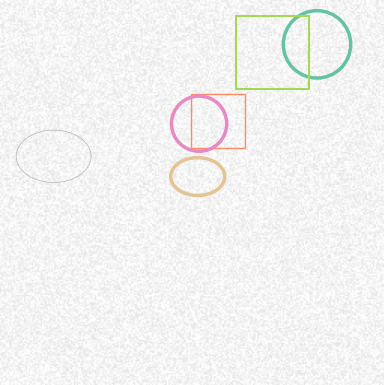[{"shape": "circle", "thickness": 2.5, "radius": 0.44, "center": [0.823, 0.885]}, {"shape": "square", "thickness": 1, "radius": 0.35, "center": [0.566, 0.686]}, {"shape": "circle", "thickness": 2.5, "radius": 0.36, "center": [0.517, 0.679]}, {"shape": "square", "thickness": 1.5, "radius": 0.47, "center": [0.708, 0.864]}, {"shape": "oval", "thickness": 2.5, "radius": 0.35, "center": [0.514, 0.541]}, {"shape": "oval", "thickness": 0.5, "radius": 0.49, "center": [0.139, 0.594]}]